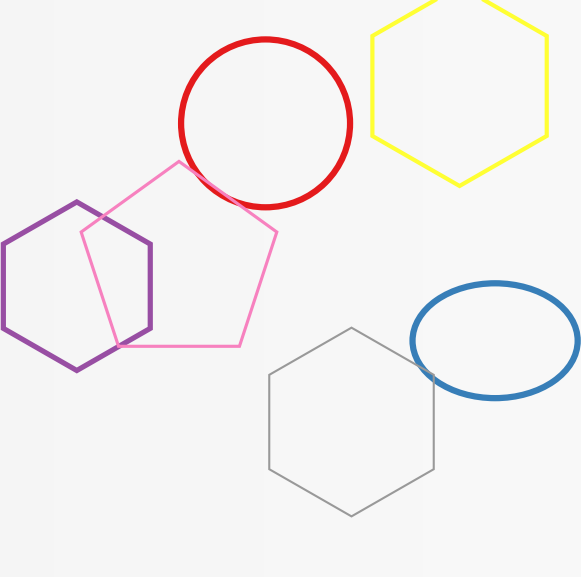[{"shape": "circle", "thickness": 3, "radius": 0.73, "center": [0.457, 0.786]}, {"shape": "oval", "thickness": 3, "radius": 0.71, "center": [0.852, 0.409]}, {"shape": "hexagon", "thickness": 2.5, "radius": 0.73, "center": [0.132, 0.503]}, {"shape": "hexagon", "thickness": 2, "radius": 0.87, "center": [0.791, 0.85]}, {"shape": "pentagon", "thickness": 1.5, "radius": 0.88, "center": [0.308, 0.543]}, {"shape": "hexagon", "thickness": 1, "radius": 0.82, "center": [0.605, 0.268]}]